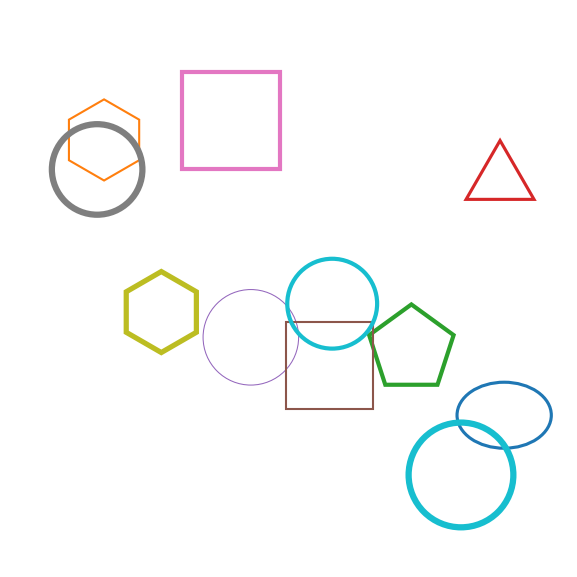[{"shape": "oval", "thickness": 1.5, "radius": 0.41, "center": [0.873, 0.28]}, {"shape": "hexagon", "thickness": 1, "radius": 0.35, "center": [0.18, 0.757]}, {"shape": "pentagon", "thickness": 2, "radius": 0.38, "center": [0.712, 0.395]}, {"shape": "triangle", "thickness": 1.5, "radius": 0.34, "center": [0.866, 0.688]}, {"shape": "circle", "thickness": 0.5, "radius": 0.41, "center": [0.434, 0.415]}, {"shape": "square", "thickness": 1, "radius": 0.38, "center": [0.57, 0.367]}, {"shape": "square", "thickness": 2, "radius": 0.42, "center": [0.4, 0.79]}, {"shape": "circle", "thickness": 3, "radius": 0.39, "center": [0.168, 0.706]}, {"shape": "hexagon", "thickness": 2.5, "radius": 0.35, "center": [0.279, 0.459]}, {"shape": "circle", "thickness": 2, "radius": 0.39, "center": [0.575, 0.473]}, {"shape": "circle", "thickness": 3, "radius": 0.45, "center": [0.798, 0.177]}]